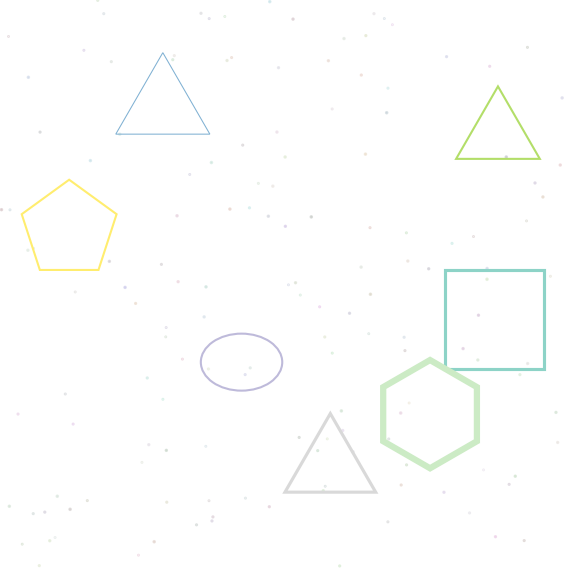[{"shape": "square", "thickness": 1.5, "radius": 0.43, "center": [0.856, 0.446]}, {"shape": "oval", "thickness": 1, "radius": 0.35, "center": [0.418, 0.372]}, {"shape": "triangle", "thickness": 0.5, "radius": 0.47, "center": [0.282, 0.814]}, {"shape": "triangle", "thickness": 1, "radius": 0.42, "center": [0.862, 0.766]}, {"shape": "triangle", "thickness": 1.5, "radius": 0.45, "center": [0.572, 0.192]}, {"shape": "hexagon", "thickness": 3, "radius": 0.47, "center": [0.745, 0.282]}, {"shape": "pentagon", "thickness": 1, "radius": 0.43, "center": [0.12, 0.602]}]